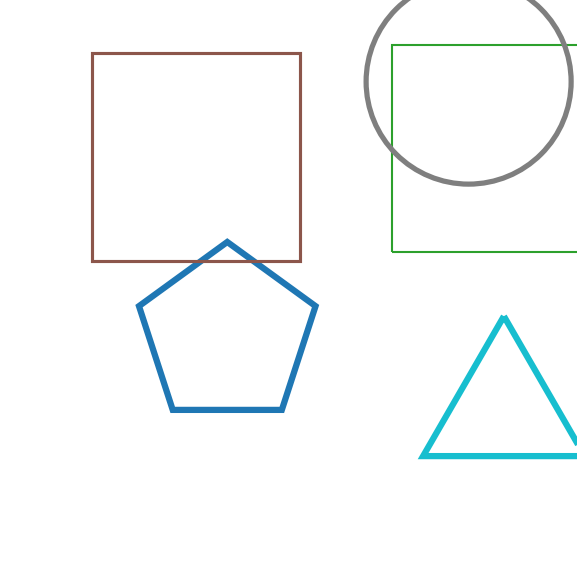[{"shape": "pentagon", "thickness": 3, "radius": 0.8, "center": [0.394, 0.419]}, {"shape": "square", "thickness": 1, "radius": 0.89, "center": [0.857, 0.742]}, {"shape": "square", "thickness": 1.5, "radius": 0.9, "center": [0.339, 0.728]}, {"shape": "circle", "thickness": 2.5, "radius": 0.89, "center": [0.811, 0.858]}, {"shape": "triangle", "thickness": 3, "radius": 0.81, "center": [0.873, 0.29]}]